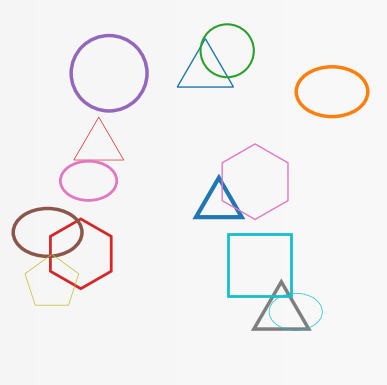[{"shape": "triangle", "thickness": 1, "radius": 0.42, "center": [0.53, 0.816]}, {"shape": "triangle", "thickness": 3, "radius": 0.34, "center": [0.565, 0.47]}, {"shape": "oval", "thickness": 2.5, "radius": 0.46, "center": [0.857, 0.762]}, {"shape": "circle", "thickness": 1.5, "radius": 0.34, "center": [0.586, 0.868]}, {"shape": "hexagon", "thickness": 2, "radius": 0.45, "center": [0.209, 0.341]}, {"shape": "triangle", "thickness": 0.5, "radius": 0.37, "center": [0.255, 0.622]}, {"shape": "circle", "thickness": 2.5, "radius": 0.49, "center": [0.282, 0.81]}, {"shape": "oval", "thickness": 2.5, "radius": 0.44, "center": [0.123, 0.396]}, {"shape": "hexagon", "thickness": 1, "radius": 0.49, "center": [0.658, 0.528]}, {"shape": "oval", "thickness": 2, "radius": 0.36, "center": [0.229, 0.53]}, {"shape": "triangle", "thickness": 2.5, "radius": 0.41, "center": [0.726, 0.186]}, {"shape": "pentagon", "thickness": 0.5, "radius": 0.37, "center": [0.134, 0.266]}, {"shape": "square", "thickness": 2, "radius": 0.4, "center": [0.669, 0.311]}, {"shape": "oval", "thickness": 0.5, "radius": 0.34, "center": [0.763, 0.19]}]